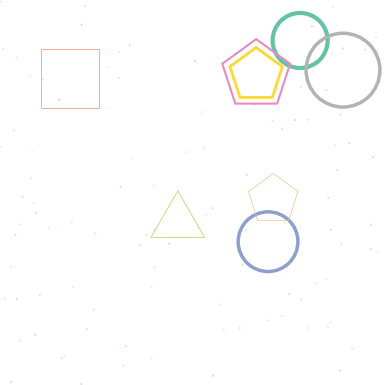[{"shape": "circle", "thickness": 3, "radius": 0.36, "center": [0.78, 0.895]}, {"shape": "square", "thickness": 0.5, "radius": 0.38, "center": [0.182, 0.797]}, {"shape": "circle", "thickness": 2.5, "radius": 0.39, "center": [0.696, 0.372]}, {"shape": "pentagon", "thickness": 1.5, "radius": 0.46, "center": [0.665, 0.806]}, {"shape": "triangle", "thickness": 0.5, "radius": 0.4, "center": [0.462, 0.424]}, {"shape": "pentagon", "thickness": 2, "radius": 0.36, "center": [0.665, 0.805]}, {"shape": "pentagon", "thickness": 0.5, "radius": 0.34, "center": [0.71, 0.482]}, {"shape": "circle", "thickness": 2.5, "radius": 0.48, "center": [0.891, 0.818]}]